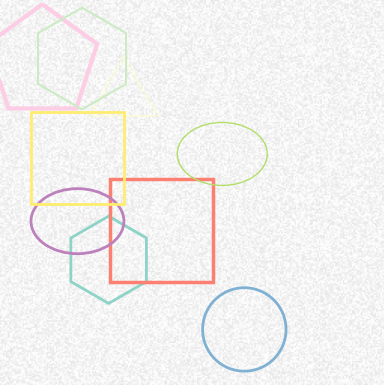[{"shape": "hexagon", "thickness": 2, "radius": 0.57, "center": [0.282, 0.325]}, {"shape": "triangle", "thickness": 0.5, "radius": 0.51, "center": [0.321, 0.75]}, {"shape": "square", "thickness": 2.5, "radius": 0.67, "center": [0.419, 0.402]}, {"shape": "circle", "thickness": 2, "radius": 0.54, "center": [0.635, 0.144]}, {"shape": "oval", "thickness": 1, "radius": 0.58, "center": [0.577, 0.6]}, {"shape": "pentagon", "thickness": 3, "radius": 0.75, "center": [0.11, 0.839]}, {"shape": "oval", "thickness": 2, "radius": 0.6, "center": [0.201, 0.426]}, {"shape": "hexagon", "thickness": 1.5, "radius": 0.66, "center": [0.213, 0.848]}, {"shape": "square", "thickness": 2, "radius": 0.6, "center": [0.202, 0.59]}]